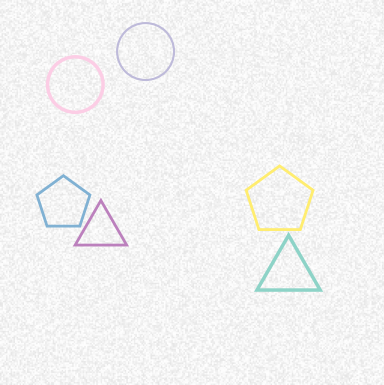[{"shape": "triangle", "thickness": 2.5, "radius": 0.47, "center": [0.75, 0.294]}, {"shape": "circle", "thickness": 1.5, "radius": 0.37, "center": [0.378, 0.866]}, {"shape": "pentagon", "thickness": 2, "radius": 0.36, "center": [0.165, 0.471]}, {"shape": "circle", "thickness": 2.5, "radius": 0.36, "center": [0.196, 0.78]}, {"shape": "triangle", "thickness": 2, "radius": 0.39, "center": [0.262, 0.402]}, {"shape": "pentagon", "thickness": 2, "radius": 0.46, "center": [0.726, 0.478]}]